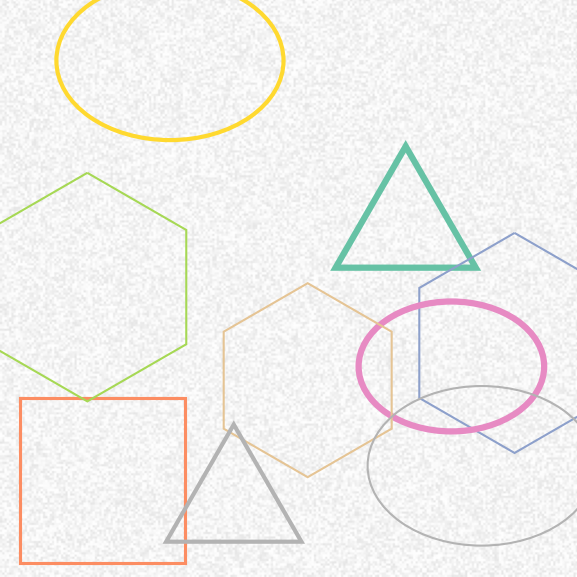[{"shape": "triangle", "thickness": 3, "radius": 0.7, "center": [0.702, 0.606]}, {"shape": "square", "thickness": 1.5, "radius": 0.71, "center": [0.178, 0.168]}, {"shape": "hexagon", "thickness": 1, "radius": 0.95, "center": [0.891, 0.405]}, {"shape": "oval", "thickness": 3, "radius": 0.8, "center": [0.782, 0.365]}, {"shape": "hexagon", "thickness": 1, "radius": 0.99, "center": [0.151, 0.502]}, {"shape": "oval", "thickness": 2, "radius": 0.98, "center": [0.294, 0.894]}, {"shape": "hexagon", "thickness": 1, "radius": 0.84, "center": [0.533, 0.341]}, {"shape": "oval", "thickness": 1, "radius": 0.99, "center": [0.834, 0.193]}, {"shape": "triangle", "thickness": 2, "radius": 0.68, "center": [0.405, 0.129]}]